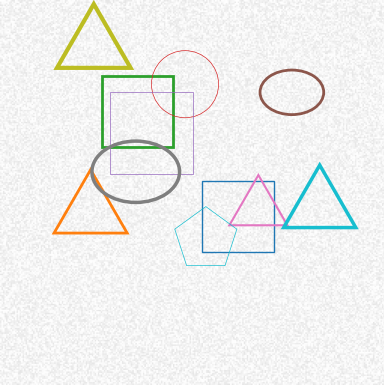[{"shape": "square", "thickness": 1, "radius": 0.47, "center": [0.617, 0.438]}, {"shape": "triangle", "thickness": 2, "radius": 0.55, "center": [0.235, 0.449]}, {"shape": "square", "thickness": 2, "radius": 0.46, "center": [0.358, 0.71]}, {"shape": "circle", "thickness": 0.5, "radius": 0.44, "center": [0.481, 0.781]}, {"shape": "square", "thickness": 0.5, "radius": 0.53, "center": [0.393, 0.654]}, {"shape": "oval", "thickness": 2, "radius": 0.41, "center": [0.758, 0.76]}, {"shape": "triangle", "thickness": 1.5, "radius": 0.43, "center": [0.671, 0.458]}, {"shape": "oval", "thickness": 2.5, "radius": 0.57, "center": [0.353, 0.554]}, {"shape": "triangle", "thickness": 3, "radius": 0.55, "center": [0.244, 0.879]}, {"shape": "triangle", "thickness": 2.5, "radius": 0.54, "center": [0.83, 0.463]}, {"shape": "pentagon", "thickness": 0.5, "radius": 0.42, "center": [0.535, 0.379]}]